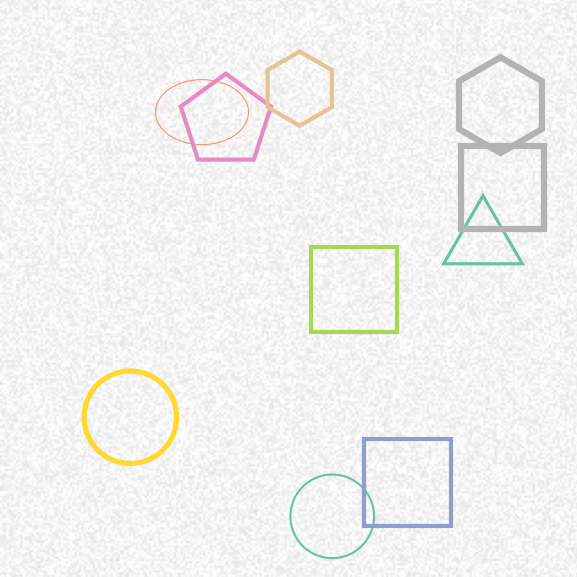[{"shape": "circle", "thickness": 1, "radius": 0.36, "center": [0.575, 0.105]}, {"shape": "triangle", "thickness": 1.5, "radius": 0.39, "center": [0.836, 0.582]}, {"shape": "oval", "thickness": 0.5, "radius": 0.4, "center": [0.35, 0.805]}, {"shape": "square", "thickness": 2, "radius": 0.38, "center": [0.705, 0.164]}, {"shape": "pentagon", "thickness": 2, "radius": 0.41, "center": [0.391, 0.789]}, {"shape": "square", "thickness": 2, "radius": 0.37, "center": [0.613, 0.498]}, {"shape": "circle", "thickness": 2.5, "radius": 0.4, "center": [0.226, 0.277]}, {"shape": "hexagon", "thickness": 2, "radius": 0.32, "center": [0.519, 0.846]}, {"shape": "square", "thickness": 3, "radius": 0.36, "center": [0.87, 0.675]}, {"shape": "hexagon", "thickness": 3, "radius": 0.41, "center": [0.867, 0.817]}]